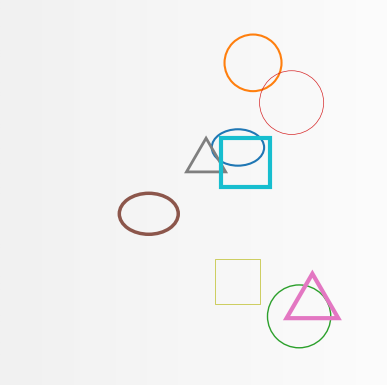[{"shape": "oval", "thickness": 1.5, "radius": 0.34, "center": [0.614, 0.617]}, {"shape": "circle", "thickness": 1.5, "radius": 0.37, "center": [0.653, 0.837]}, {"shape": "circle", "thickness": 1, "radius": 0.41, "center": [0.772, 0.178]}, {"shape": "circle", "thickness": 0.5, "radius": 0.41, "center": [0.753, 0.734]}, {"shape": "oval", "thickness": 2.5, "radius": 0.38, "center": [0.384, 0.445]}, {"shape": "triangle", "thickness": 3, "radius": 0.38, "center": [0.806, 0.212]}, {"shape": "triangle", "thickness": 2, "radius": 0.29, "center": [0.532, 0.583]}, {"shape": "square", "thickness": 0.5, "radius": 0.29, "center": [0.613, 0.268]}, {"shape": "square", "thickness": 3, "radius": 0.32, "center": [0.633, 0.578]}]